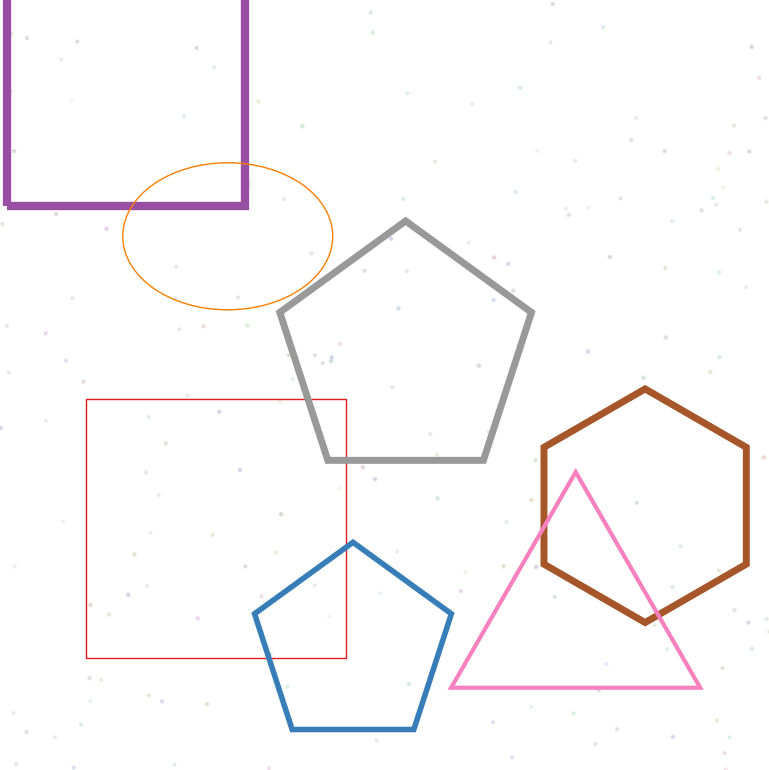[{"shape": "square", "thickness": 0.5, "radius": 0.84, "center": [0.281, 0.314]}, {"shape": "pentagon", "thickness": 2, "radius": 0.67, "center": [0.458, 0.161]}, {"shape": "square", "thickness": 3, "radius": 0.77, "center": [0.164, 0.887]}, {"shape": "oval", "thickness": 0.5, "radius": 0.68, "center": [0.296, 0.693]}, {"shape": "hexagon", "thickness": 2.5, "radius": 0.76, "center": [0.838, 0.343]}, {"shape": "triangle", "thickness": 1.5, "radius": 0.93, "center": [0.748, 0.2]}, {"shape": "pentagon", "thickness": 2.5, "radius": 0.86, "center": [0.527, 0.541]}]